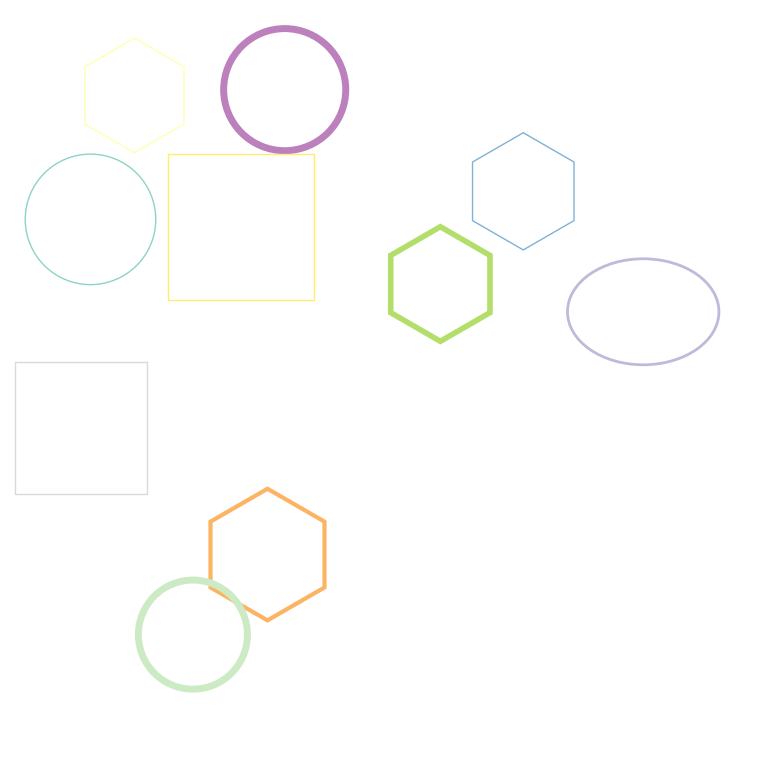[{"shape": "circle", "thickness": 0.5, "radius": 0.42, "center": [0.118, 0.715]}, {"shape": "hexagon", "thickness": 0.5, "radius": 0.37, "center": [0.175, 0.876]}, {"shape": "oval", "thickness": 1, "radius": 0.49, "center": [0.835, 0.595]}, {"shape": "hexagon", "thickness": 0.5, "radius": 0.38, "center": [0.68, 0.752]}, {"shape": "hexagon", "thickness": 1.5, "radius": 0.43, "center": [0.347, 0.28]}, {"shape": "hexagon", "thickness": 2, "radius": 0.37, "center": [0.572, 0.631]}, {"shape": "square", "thickness": 0.5, "radius": 0.43, "center": [0.105, 0.444]}, {"shape": "circle", "thickness": 2.5, "radius": 0.4, "center": [0.37, 0.884]}, {"shape": "circle", "thickness": 2.5, "radius": 0.35, "center": [0.251, 0.176]}, {"shape": "square", "thickness": 0.5, "radius": 0.47, "center": [0.313, 0.705]}]